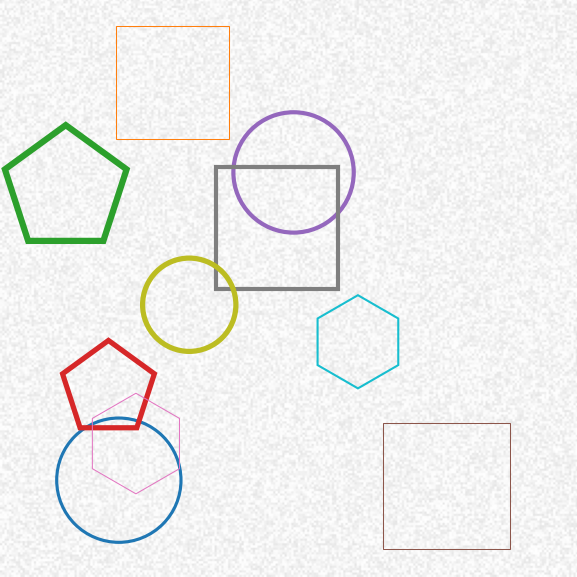[{"shape": "circle", "thickness": 1.5, "radius": 0.54, "center": [0.206, 0.168]}, {"shape": "square", "thickness": 0.5, "radius": 0.49, "center": [0.299, 0.856]}, {"shape": "pentagon", "thickness": 3, "radius": 0.55, "center": [0.114, 0.672]}, {"shape": "pentagon", "thickness": 2.5, "radius": 0.42, "center": [0.188, 0.326]}, {"shape": "circle", "thickness": 2, "radius": 0.52, "center": [0.508, 0.701]}, {"shape": "square", "thickness": 0.5, "radius": 0.55, "center": [0.773, 0.157]}, {"shape": "hexagon", "thickness": 0.5, "radius": 0.44, "center": [0.235, 0.231]}, {"shape": "square", "thickness": 2, "radius": 0.53, "center": [0.479, 0.604]}, {"shape": "circle", "thickness": 2.5, "radius": 0.4, "center": [0.328, 0.471]}, {"shape": "hexagon", "thickness": 1, "radius": 0.4, "center": [0.62, 0.407]}]